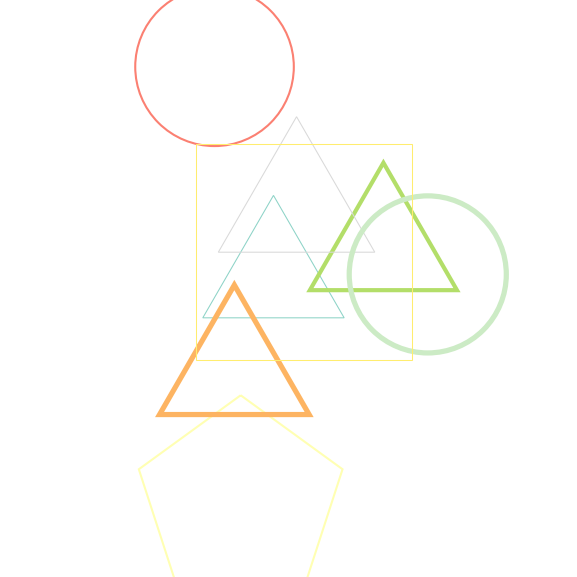[{"shape": "triangle", "thickness": 0.5, "radius": 0.71, "center": [0.474, 0.519]}, {"shape": "pentagon", "thickness": 1, "radius": 0.93, "center": [0.417, 0.129]}, {"shape": "circle", "thickness": 1, "radius": 0.69, "center": [0.371, 0.884]}, {"shape": "triangle", "thickness": 2.5, "radius": 0.75, "center": [0.406, 0.356]}, {"shape": "triangle", "thickness": 2, "radius": 0.74, "center": [0.664, 0.57]}, {"shape": "triangle", "thickness": 0.5, "radius": 0.78, "center": [0.514, 0.641]}, {"shape": "circle", "thickness": 2.5, "radius": 0.68, "center": [0.741, 0.524]}, {"shape": "square", "thickness": 0.5, "radius": 0.94, "center": [0.526, 0.563]}]